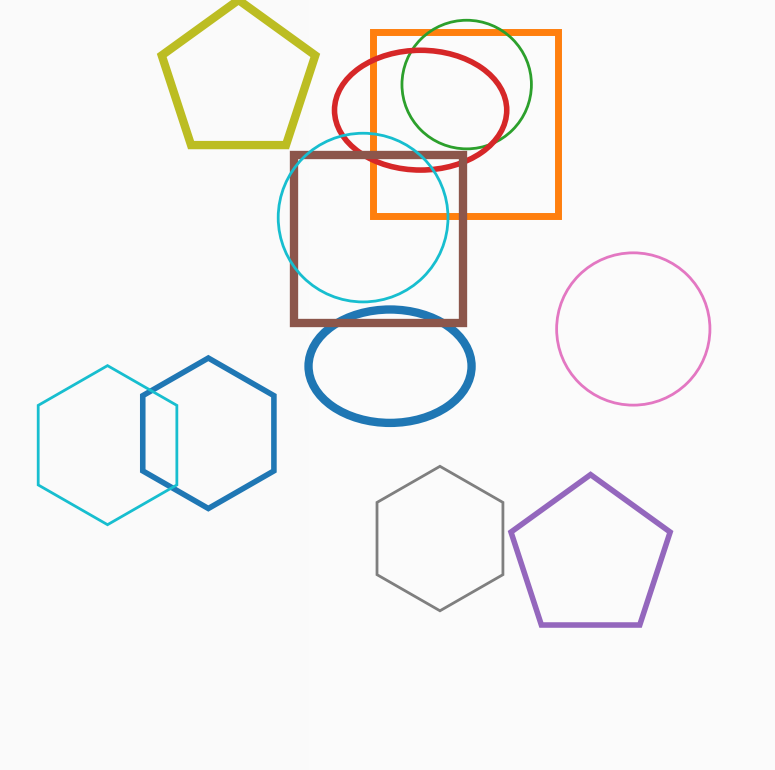[{"shape": "oval", "thickness": 3, "radius": 0.53, "center": [0.503, 0.524]}, {"shape": "hexagon", "thickness": 2, "radius": 0.49, "center": [0.269, 0.437]}, {"shape": "square", "thickness": 2.5, "radius": 0.6, "center": [0.6, 0.839]}, {"shape": "circle", "thickness": 1, "radius": 0.42, "center": [0.602, 0.89]}, {"shape": "oval", "thickness": 2, "radius": 0.56, "center": [0.543, 0.857]}, {"shape": "pentagon", "thickness": 2, "radius": 0.54, "center": [0.762, 0.276]}, {"shape": "square", "thickness": 3, "radius": 0.55, "center": [0.488, 0.689]}, {"shape": "circle", "thickness": 1, "radius": 0.49, "center": [0.817, 0.573]}, {"shape": "hexagon", "thickness": 1, "radius": 0.47, "center": [0.568, 0.301]}, {"shape": "pentagon", "thickness": 3, "radius": 0.52, "center": [0.308, 0.896]}, {"shape": "hexagon", "thickness": 1, "radius": 0.52, "center": [0.139, 0.422]}, {"shape": "circle", "thickness": 1, "radius": 0.55, "center": [0.469, 0.717]}]